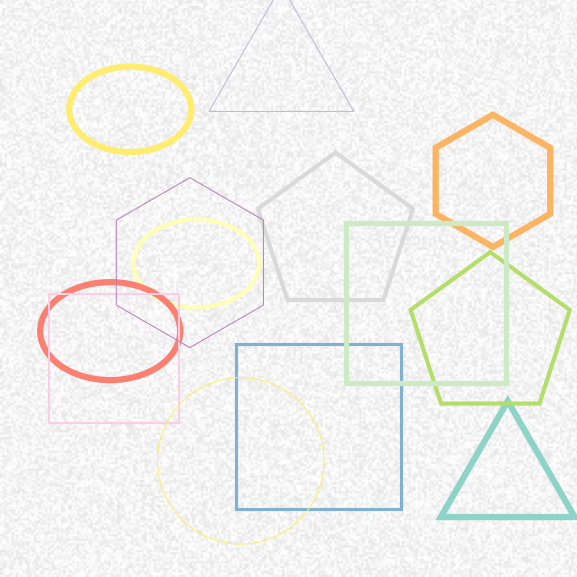[{"shape": "triangle", "thickness": 3, "radius": 0.67, "center": [0.879, 0.171]}, {"shape": "oval", "thickness": 2, "radius": 0.54, "center": [0.34, 0.543]}, {"shape": "triangle", "thickness": 0.5, "radius": 0.73, "center": [0.487, 0.879]}, {"shape": "oval", "thickness": 3, "radius": 0.61, "center": [0.191, 0.426]}, {"shape": "square", "thickness": 1.5, "radius": 0.71, "center": [0.551, 0.261]}, {"shape": "hexagon", "thickness": 3, "radius": 0.57, "center": [0.854, 0.686]}, {"shape": "pentagon", "thickness": 2, "radius": 0.72, "center": [0.849, 0.418]}, {"shape": "square", "thickness": 1, "radius": 0.56, "center": [0.198, 0.379]}, {"shape": "pentagon", "thickness": 2, "radius": 0.71, "center": [0.581, 0.594]}, {"shape": "hexagon", "thickness": 0.5, "radius": 0.74, "center": [0.329, 0.544]}, {"shape": "square", "thickness": 2.5, "radius": 0.69, "center": [0.737, 0.475]}, {"shape": "oval", "thickness": 3, "radius": 0.53, "center": [0.226, 0.81]}, {"shape": "circle", "thickness": 0.5, "radius": 0.72, "center": [0.417, 0.201]}]